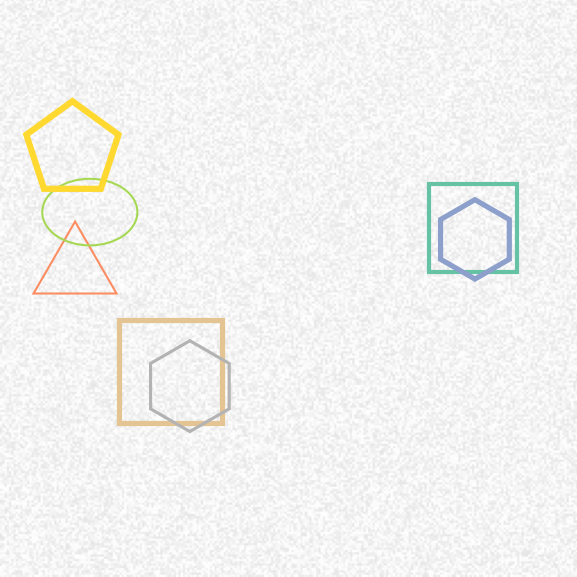[{"shape": "square", "thickness": 2, "radius": 0.38, "center": [0.819, 0.605]}, {"shape": "triangle", "thickness": 1, "radius": 0.42, "center": [0.13, 0.532]}, {"shape": "hexagon", "thickness": 2.5, "radius": 0.34, "center": [0.822, 0.585]}, {"shape": "oval", "thickness": 1, "radius": 0.41, "center": [0.156, 0.632]}, {"shape": "pentagon", "thickness": 3, "radius": 0.42, "center": [0.125, 0.74]}, {"shape": "square", "thickness": 2.5, "radius": 0.45, "center": [0.296, 0.355]}, {"shape": "hexagon", "thickness": 1.5, "radius": 0.39, "center": [0.329, 0.33]}]